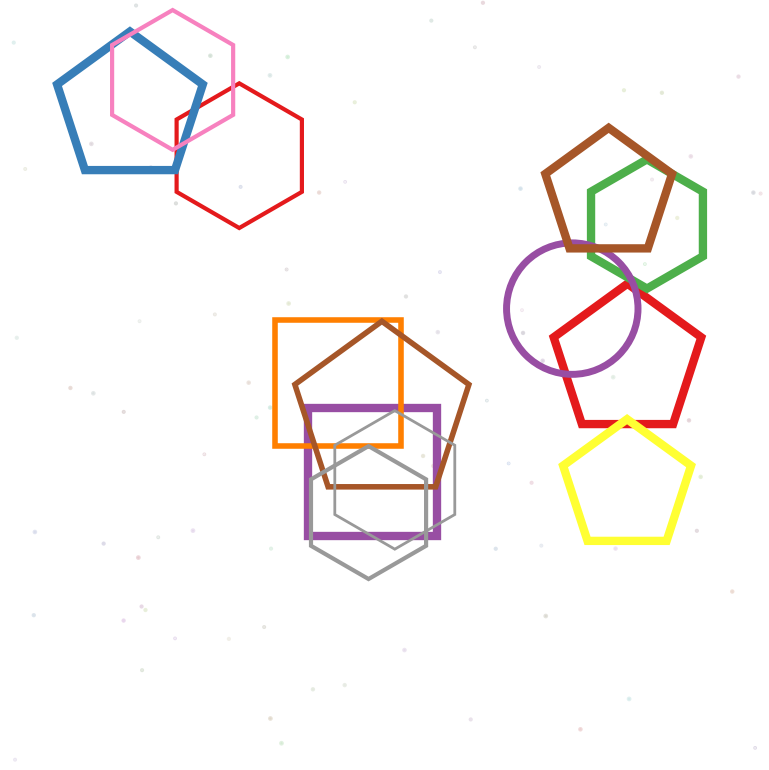[{"shape": "pentagon", "thickness": 3, "radius": 0.5, "center": [0.815, 0.531]}, {"shape": "hexagon", "thickness": 1.5, "radius": 0.47, "center": [0.311, 0.798]}, {"shape": "pentagon", "thickness": 3, "radius": 0.5, "center": [0.169, 0.86]}, {"shape": "hexagon", "thickness": 3, "radius": 0.42, "center": [0.84, 0.709]}, {"shape": "square", "thickness": 3, "radius": 0.42, "center": [0.484, 0.387]}, {"shape": "circle", "thickness": 2.5, "radius": 0.43, "center": [0.743, 0.599]}, {"shape": "square", "thickness": 2, "radius": 0.41, "center": [0.439, 0.503]}, {"shape": "pentagon", "thickness": 3, "radius": 0.44, "center": [0.814, 0.368]}, {"shape": "pentagon", "thickness": 3, "radius": 0.43, "center": [0.79, 0.747]}, {"shape": "pentagon", "thickness": 2, "radius": 0.59, "center": [0.496, 0.464]}, {"shape": "hexagon", "thickness": 1.5, "radius": 0.45, "center": [0.224, 0.896]}, {"shape": "hexagon", "thickness": 1, "radius": 0.45, "center": [0.513, 0.377]}, {"shape": "hexagon", "thickness": 1.5, "radius": 0.43, "center": [0.479, 0.334]}]